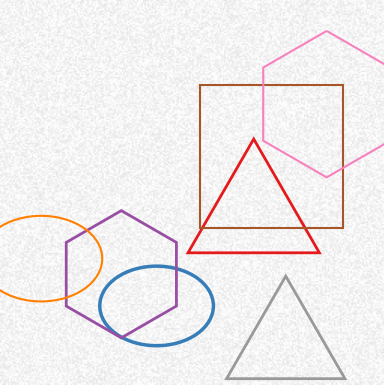[{"shape": "triangle", "thickness": 2, "radius": 0.99, "center": [0.659, 0.442]}, {"shape": "oval", "thickness": 2.5, "radius": 0.74, "center": [0.407, 0.205]}, {"shape": "hexagon", "thickness": 2, "radius": 0.83, "center": [0.315, 0.288]}, {"shape": "oval", "thickness": 1.5, "radius": 0.79, "center": [0.107, 0.328]}, {"shape": "square", "thickness": 1.5, "radius": 0.93, "center": [0.705, 0.594]}, {"shape": "hexagon", "thickness": 1.5, "radius": 0.95, "center": [0.848, 0.729]}, {"shape": "triangle", "thickness": 2, "radius": 0.89, "center": [0.742, 0.105]}]